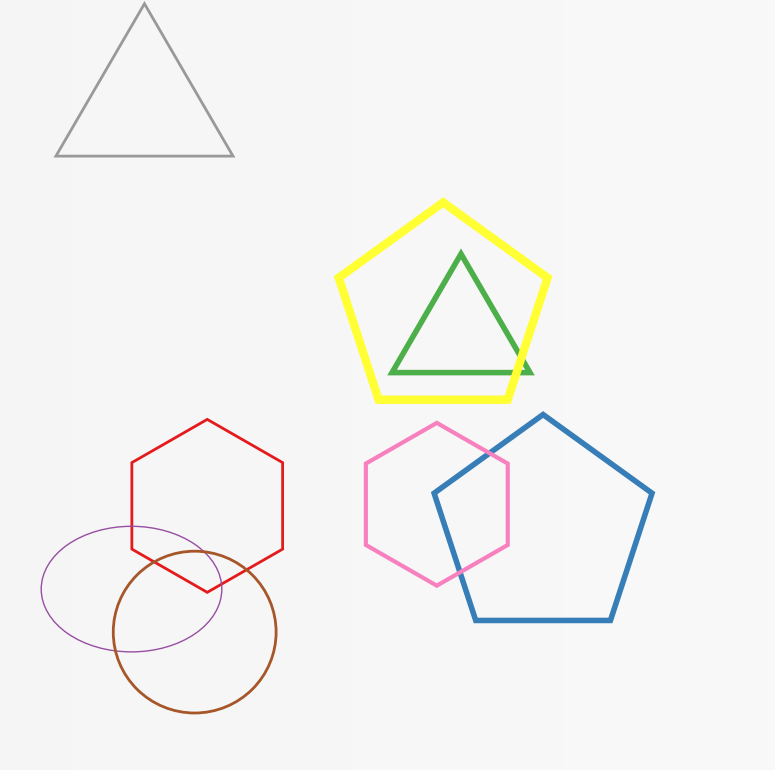[{"shape": "hexagon", "thickness": 1, "radius": 0.56, "center": [0.267, 0.343]}, {"shape": "pentagon", "thickness": 2, "radius": 0.74, "center": [0.701, 0.314]}, {"shape": "triangle", "thickness": 2, "radius": 0.51, "center": [0.595, 0.567]}, {"shape": "oval", "thickness": 0.5, "radius": 0.58, "center": [0.17, 0.235]}, {"shape": "pentagon", "thickness": 3, "radius": 0.71, "center": [0.572, 0.595]}, {"shape": "circle", "thickness": 1, "radius": 0.53, "center": [0.251, 0.179]}, {"shape": "hexagon", "thickness": 1.5, "radius": 0.53, "center": [0.564, 0.345]}, {"shape": "triangle", "thickness": 1, "radius": 0.66, "center": [0.186, 0.863]}]